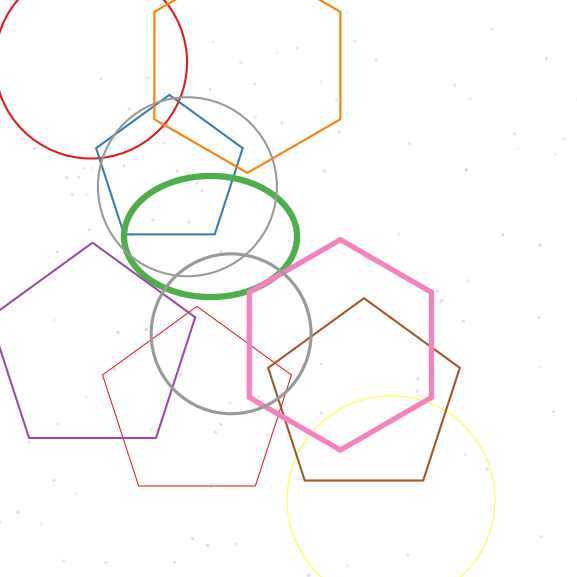[{"shape": "pentagon", "thickness": 0.5, "radius": 0.86, "center": [0.341, 0.297]}, {"shape": "circle", "thickness": 1, "radius": 0.83, "center": [0.157, 0.891]}, {"shape": "pentagon", "thickness": 1, "radius": 0.67, "center": [0.293, 0.701]}, {"shape": "oval", "thickness": 3, "radius": 0.75, "center": [0.365, 0.59]}, {"shape": "pentagon", "thickness": 1, "radius": 0.93, "center": [0.16, 0.392]}, {"shape": "hexagon", "thickness": 1, "radius": 0.93, "center": [0.428, 0.886]}, {"shape": "circle", "thickness": 0.5, "radius": 0.9, "center": [0.677, 0.134]}, {"shape": "pentagon", "thickness": 1, "radius": 0.87, "center": [0.63, 0.308]}, {"shape": "hexagon", "thickness": 2.5, "radius": 0.91, "center": [0.589, 0.402]}, {"shape": "circle", "thickness": 1.5, "radius": 0.69, "center": [0.4, 0.421]}, {"shape": "circle", "thickness": 1, "radius": 0.77, "center": [0.325, 0.676]}]